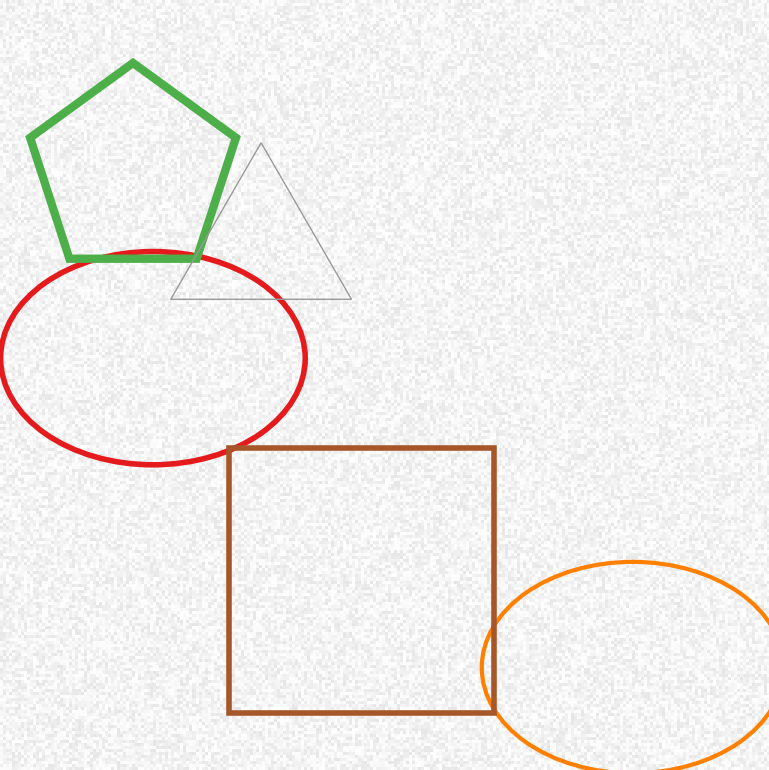[{"shape": "oval", "thickness": 2, "radius": 0.99, "center": [0.199, 0.535]}, {"shape": "pentagon", "thickness": 3, "radius": 0.7, "center": [0.173, 0.778]}, {"shape": "oval", "thickness": 1.5, "radius": 0.98, "center": [0.822, 0.133]}, {"shape": "square", "thickness": 2, "radius": 0.86, "center": [0.47, 0.246]}, {"shape": "triangle", "thickness": 0.5, "radius": 0.68, "center": [0.339, 0.679]}]